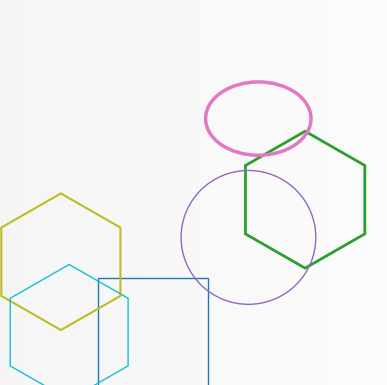[{"shape": "square", "thickness": 1, "radius": 0.71, "center": [0.395, 0.136]}, {"shape": "hexagon", "thickness": 2, "radius": 0.89, "center": [0.787, 0.481]}, {"shape": "circle", "thickness": 1, "radius": 0.87, "center": [0.641, 0.383]}, {"shape": "oval", "thickness": 2.5, "radius": 0.68, "center": [0.667, 0.692]}, {"shape": "hexagon", "thickness": 1.5, "radius": 0.89, "center": [0.157, 0.32]}, {"shape": "hexagon", "thickness": 1, "radius": 0.88, "center": [0.178, 0.137]}]